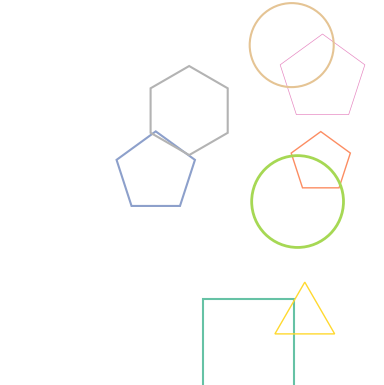[{"shape": "square", "thickness": 1.5, "radius": 0.59, "center": [0.645, 0.104]}, {"shape": "pentagon", "thickness": 1, "radius": 0.4, "center": [0.833, 0.577]}, {"shape": "pentagon", "thickness": 1.5, "radius": 0.54, "center": [0.405, 0.552]}, {"shape": "pentagon", "thickness": 0.5, "radius": 0.58, "center": [0.838, 0.796]}, {"shape": "circle", "thickness": 2, "radius": 0.6, "center": [0.773, 0.477]}, {"shape": "triangle", "thickness": 1, "radius": 0.45, "center": [0.792, 0.178]}, {"shape": "circle", "thickness": 1.5, "radius": 0.55, "center": [0.758, 0.883]}, {"shape": "hexagon", "thickness": 1.5, "radius": 0.58, "center": [0.491, 0.713]}]